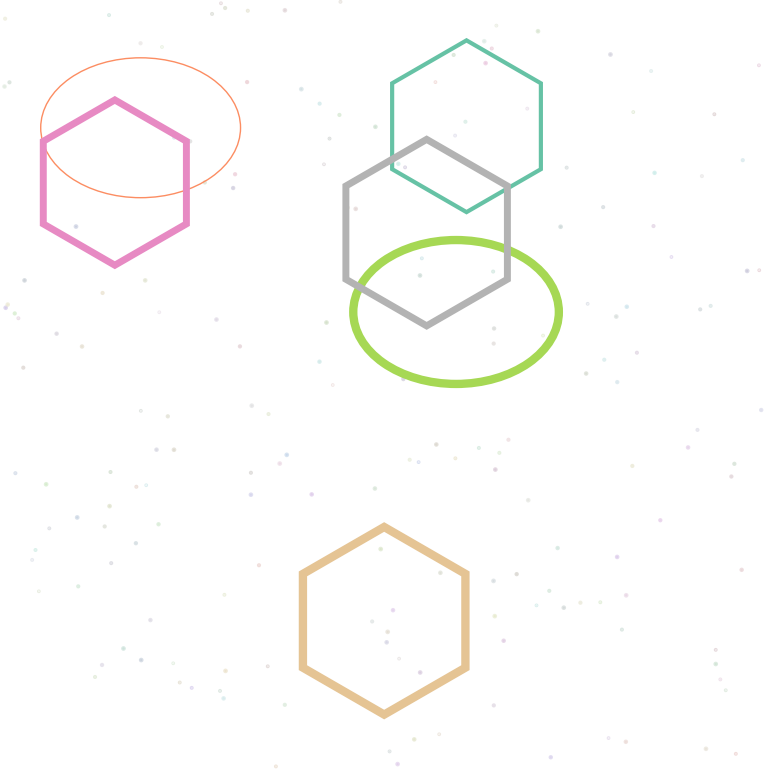[{"shape": "hexagon", "thickness": 1.5, "radius": 0.56, "center": [0.606, 0.836]}, {"shape": "oval", "thickness": 0.5, "radius": 0.65, "center": [0.183, 0.834]}, {"shape": "hexagon", "thickness": 2.5, "radius": 0.54, "center": [0.149, 0.763]}, {"shape": "oval", "thickness": 3, "radius": 0.67, "center": [0.592, 0.595]}, {"shape": "hexagon", "thickness": 3, "radius": 0.61, "center": [0.499, 0.194]}, {"shape": "hexagon", "thickness": 2.5, "radius": 0.61, "center": [0.554, 0.698]}]